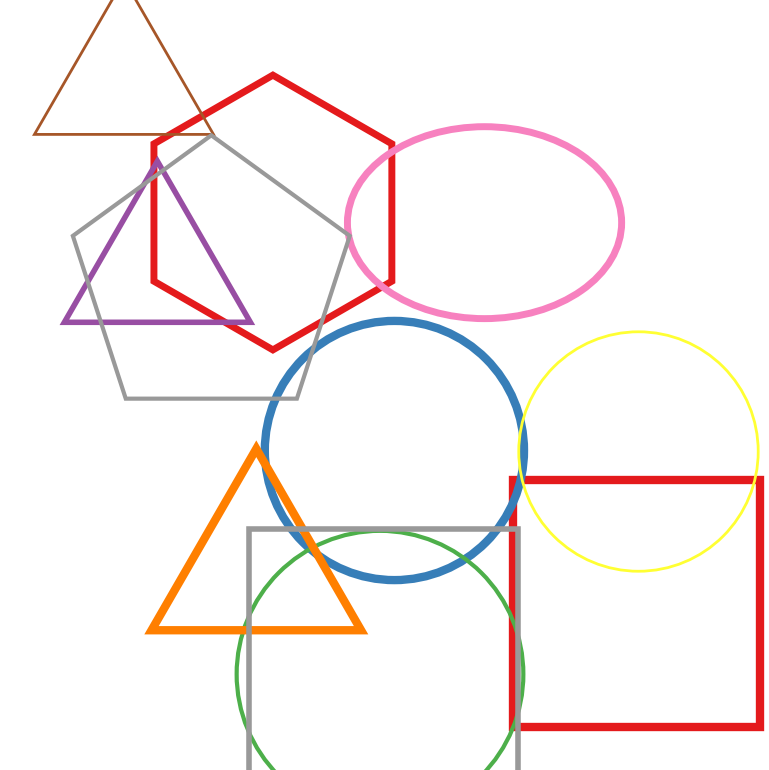[{"shape": "hexagon", "thickness": 2.5, "radius": 0.89, "center": [0.354, 0.724]}, {"shape": "square", "thickness": 3, "radius": 0.8, "center": [0.827, 0.217]}, {"shape": "circle", "thickness": 3, "radius": 0.84, "center": [0.512, 0.415]}, {"shape": "circle", "thickness": 1.5, "radius": 0.93, "center": [0.494, 0.124]}, {"shape": "triangle", "thickness": 2, "radius": 0.7, "center": [0.204, 0.651]}, {"shape": "triangle", "thickness": 3, "radius": 0.79, "center": [0.333, 0.26]}, {"shape": "circle", "thickness": 1, "radius": 0.78, "center": [0.829, 0.414]}, {"shape": "triangle", "thickness": 1, "radius": 0.67, "center": [0.161, 0.893]}, {"shape": "oval", "thickness": 2.5, "radius": 0.89, "center": [0.629, 0.711]}, {"shape": "square", "thickness": 2, "radius": 0.87, "center": [0.498, 0.138]}, {"shape": "pentagon", "thickness": 1.5, "radius": 0.95, "center": [0.274, 0.635]}]